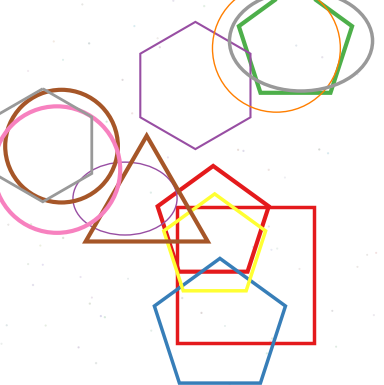[{"shape": "pentagon", "thickness": 3, "radius": 0.76, "center": [0.554, 0.417]}, {"shape": "square", "thickness": 2.5, "radius": 0.89, "center": [0.637, 0.286]}, {"shape": "pentagon", "thickness": 2.5, "radius": 0.9, "center": [0.571, 0.15]}, {"shape": "pentagon", "thickness": 3, "radius": 0.77, "center": [0.767, 0.884]}, {"shape": "oval", "thickness": 1, "radius": 0.68, "center": [0.325, 0.484]}, {"shape": "hexagon", "thickness": 1.5, "radius": 0.83, "center": [0.508, 0.778]}, {"shape": "circle", "thickness": 1, "radius": 0.83, "center": [0.718, 0.875]}, {"shape": "pentagon", "thickness": 2.5, "radius": 0.7, "center": [0.558, 0.357]}, {"shape": "triangle", "thickness": 3, "radius": 0.92, "center": [0.381, 0.464]}, {"shape": "circle", "thickness": 3, "radius": 0.73, "center": [0.16, 0.62]}, {"shape": "circle", "thickness": 3, "radius": 0.82, "center": [0.148, 0.56]}, {"shape": "oval", "thickness": 2.5, "radius": 0.93, "center": [0.782, 0.894]}, {"shape": "hexagon", "thickness": 2, "radius": 0.73, "center": [0.111, 0.623]}]